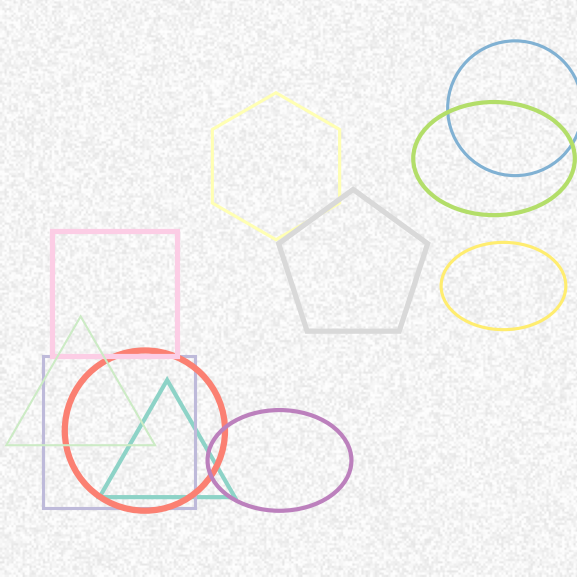[{"shape": "triangle", "thickness": 2, "radius": 0.68, "center": [0.289, 0.206]}, {"shape": "hexagon", "thickness": 1.5, "radius": 0.64, "center": [0.478, 0.711]}, {"shape": "square", "thickness": 1.5, "radius": 0.66, "center": [0.206, 0.252]}, {"shape": "circle", "thickness": 3, "radius": 0.69, "center": [0.251, 0.254]}, {"shape": "circle", "thickness": 1.5, "radius": 0.58, "center": [0.892, 0.812]}, {"shape": "oval", "thickness": 2, "radius": 0.7, "center": [0.855, 0.725]}, {"shape": "square", "thickness": 2.5, "radius": 0.54, "center": [0.198, 0.491]}, {"shape": "pentagon", "thickness": 2.5, "radius": 0.68, "center": [0.612, 0.535]}, {"shape": "oval", "thickness": 2, "radius": 0.62, "center": [0.484, 0.202]}, {"shape": "triangle", "thickness": 1, "radius": 0.74, "center": [0.14, 0.303]}, {"shape": "oval", "thickness": 1.5, "radius": 0.54, "center": [0.872, 0.504]}]